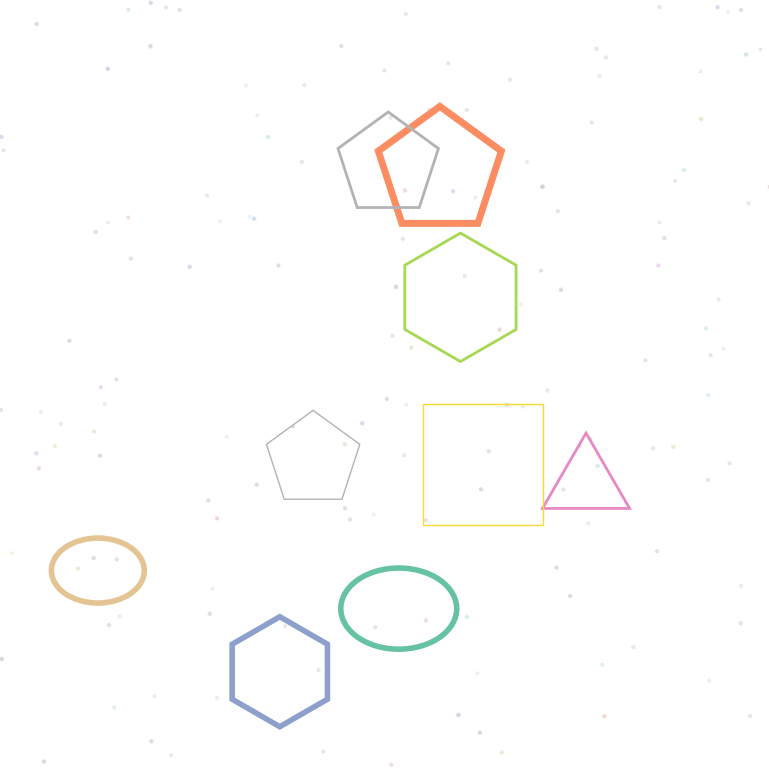[{"shape": "oval", "thickness": 2, "radius": 0.38, "center": [0.518, 0.21]}, {"shape": "pentagon", "thickness": 2.5, "radius": 0.42, "center": [0.571, 0.778]}, {"shape": "hexagon", "thickness": 2, "radius": 0.36, "center": [0.363, 0.128]}, {"shape": "triangle", "thickness": 1, "radius": 0.33, "center": [0.761, 0.372]}, {"shape": "hexagon", "thickness": 1, "radius": 0.42, "center": [0.598, 0.614]}, {"shape": "square", "thickness": 0.5, "radius": 0.39, "center": [0.627, 0.397]}, {"shape": "oval", "thickness": 2, "radius": 0.3, "center": [0.127, 0.259]}, {"shape": "pentagon", "thickness": 0.5, "radius": 0.32, "center": [0.407, 0.403]}, {"shape": "pentagon", "thickness": 1, "radius": 0.34, "center": [0.504, 0.786]}]